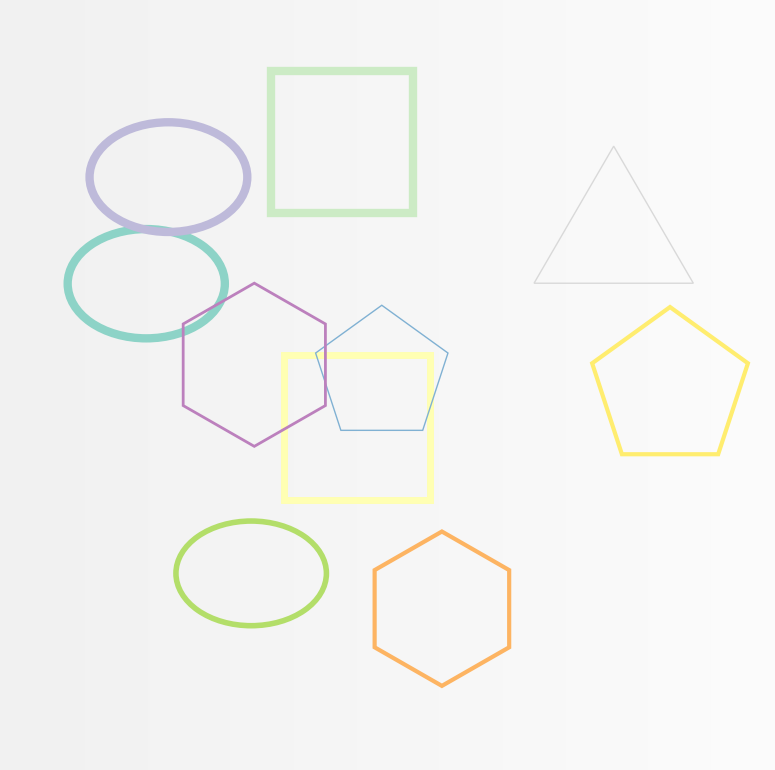[{"shape": "oval", "thickness": 3, "radius": 0.51, "center": [0.189, 0.632]}, {"shape": "square", "thickness": 2.5, "radius": 0.47, "center": [0.46, 0.445]}, {"shape": "oval", "thickness": 3, "radius": 0.51, "center": [0.217, 0.77]}, {"shape": "pentagon", "thickness": 0.5, "radius": 0.45, "center": [0.493, 0.514]}, {"shape": "hexagon", "thickness": 1.5, "radius": 0.5, "center": [0.57, 0.209]}, {"shape": "oval", "thickness": 2, "radius": 0.49, "center": [0.324, 0.255]}, {"shape": "triangle", "thickness": 0.5, "radius": 0.59, "center": [0.792, 0.691]}, {"shape": "hexagon", "thickness": 1, "radius": 0.53, "center": [0.328, 0.526]}, {"shape": "square", "thickness": 3, "radius": 0.46, "center": [0.442, 0.816]}, {"shape": "pentagon", "thickness": 1.5, "radius": 0.53, "center": [0.865, 0.496]}]